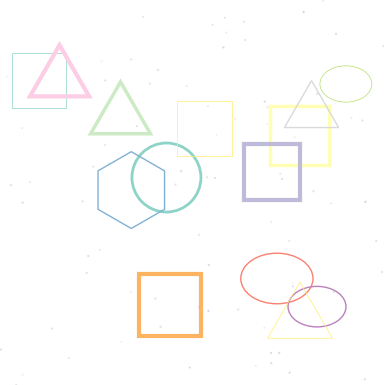[{"shape": "square", "thickness": 0.5, "radius": 0.35, "center": [0.102, 0.791]}, {"shape": "circle", "thickness": 2, "radius": 0.45, "center": [0.432, 0.539]}, {"shape": "square", "thickness": 2.5, "radius": 0.38, "center": [0.778, 0.647]}, {"shape": "square", "thickness": 3, "radius": 0.36, "center": [0.706, 0.554]}, {"shape": "oval", "thickness": 1, "radius": 0.47, "center": [0.719, 0.277]}, {"shape": "hexagon", "thickness": 1, "radius": 0.5, "center": [0.341, 0.506]}, {"shape": "square", "thickness": 3, "radius": 0.4, "center": [0.442, 0.209]}, {"shape": "oval", "thickness": 0.5, "radius": 0.34, "center": [0.898, 0.782]}, {"shape": "triangle", "thickness": 3, "radius": 0.44, "center": [0.155, 0.794]}, {"shape": "triangle", "thickness": 1, "radius": 0.41, "center": [0.809, 0.709]}, {"shape": "oval", "thickness": 1, "radius": 0.38, "center": [0.823, 0.204]}, {"shape": "triangle", "thickness": 2.5, "radius": 0.45, "center": [0.313, 0.698]}, {"shape": "square", "thickness": 0.5, "radius": 0.35, "center": [0.531, 0.667]}, {"shape": "triangle", "thickness": 0.5, "radius": 0.49, "center": [0.779, 0.17]}]